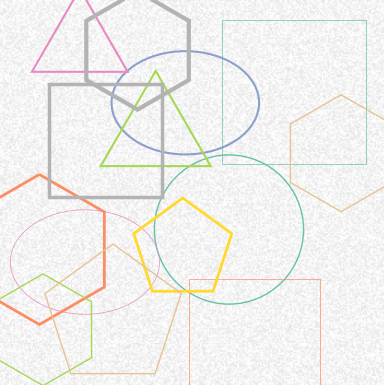[{"shape": "circle", "thickness": 1, "radius": 0.97, "center": [0.595, 0.404]}, {"shape": "square", "thickness": 0.5, "radius": 0.93, "center": [0.763, 0.761]}, {"shape": "hexagon", "thickness": 2, "radius": 0.97, "center": [0.102, 0.352]}, {"shape": "square", "thickness": 0.5, "radius": 0.85, "center": [0.66, 0.105]}, {"shape": "oval", "thickness": 1.5, "radius": 0.96, "center": [0.481, 0.733]}, {"shape": "oval", "thickness": 0.5, "radius": 0.97, "center": [0.221, 0.319]}, {"shape": "triangle", "thickness": 1.5, "radius": 0.72, "center": [0.207, 0.885]}, {"shape": "hexagon", "thickness": 1, "radius": 0.73, "center": [0.112, 0.144]}, {"shape": "triangle", "thickness": 1.5, "radius": 0.82, "center": [0.404, 0.651]}, {"shape": "pentagon", "thickness": 2, "radius": 0.67, "center": [0.475, 0.352]}, {"shape": "hexagon", "thickness": 1, "radius": 0.76, "center": [0.886, 0.602]}, {"shape": "pentagon", "thickness": 1, "radius": 0.93, "center": [0.294, 0.18]}, {"shape": "hexagon", "thickness": 3, "radius": 0.77, "center": [0.357, 0.869]}, {"shape": "square", "thickness": 2.5, "radius": 0.73, "center": [0.275, 0.635]}]